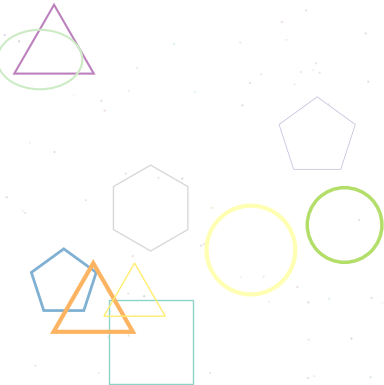[{"shape": "square", "thickness": 1, "radius": 0.55, "center": [0.391, 0.111]}, {"shape": "circle", "thickness": 3, "radius": 0.58, "center": [0.652, 0.351]}, {"shape": "pentagon", "thickness": 0.5, "radius": 0.52, "center": [0.824, 0.644]}, {"shape": "pentagon", "thickness": 2, "radius": 0.44, "center": [0.166, 0.265]}, {"shape": "triangle", "thickness": 3, "radius": 0.59, "center": [0.242, 0.198]}, {"shape": "circle", "thickness": 2.5, "radius": 0.48, "center": [0.895, 0.416]}, {"shape": "hexagon", "thickness": 1, "radius": 0.56, "center": [0.391, 0.46]}, {"shape": "triangle", "thickness": 1.5, "radius": 0.6, "center": [0.14, 0.868]}, {"shape": "oval", "thickness": 1.5, "radius": 0.55, "center": [0.103, 0.845]}, {"shape": "triangle", "thickness": 1, "radius": 0.46, "center": [0.35, 0.225]}]